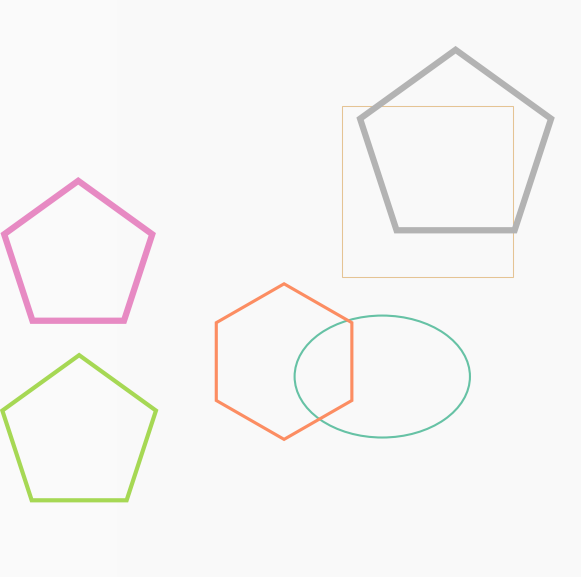[{"shape": "oval", "thickness": 1, "radius": 0.75, "center": [0.658, 0.347]}, {"shape": "hexagon", "thickness": 1.5, "radius": 0.67, "center": [0.489, 0.373]}, {"shape": "pentagon", "thickness": 3, "radius": 0.67, "center": [0.135, 0.552]}, {"shape": "pentagon", "thickness": 2, "radius": 0.69, "center": [0.136, 0.245]}, {"shape": "square", "thickness": 0.5, "radius": 0.74, "center": [0.736, 0.668]}, {"shape": "pentagon", "thickness": 3, "radius": 0.86, "center": [0.784, 0.74]}]